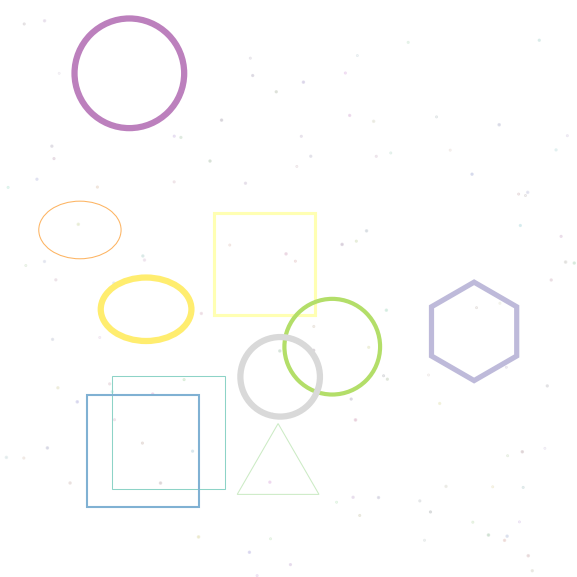[{"shape": "square", "thickness": 0.5, "radius": 0.49, "center": [0.292, 0.25]}, {"shape": "square", "thickness": 1.5, "radius": 0.44, "center": [0.457, 0.542]}, {"shape": "hexagon", "thickness": 2.5, "radius": 0.43, "center": [0.821, 0.425]}, {"shape": "square", "thickness": 1, "radius": 0.48, "center": [0.247, 0.218]}, {"shape": "oval", "thickness": 0.5, "radius": 0.36, "center": [0.138, 0.601]}, {"shape": "circle", "thickness": 2, "radius": 0.41, "center": [0.575, 0.399]}, {"shape": "circle", "thickness": 3, "radius": 0.34, "center": [0.485, 0.347]}, {"shape": "circle", "thickness": 3, "radius": 0.47, "center": [0.224, 0.872]}, {"shape": "triangle", "thickness": 0.5, "radius": 0.41, "center": [0.482, 0.184]}, {"shape": "oval", "thickness": 3, "radius": 0.39, "center": [0.253, 0.464]}]